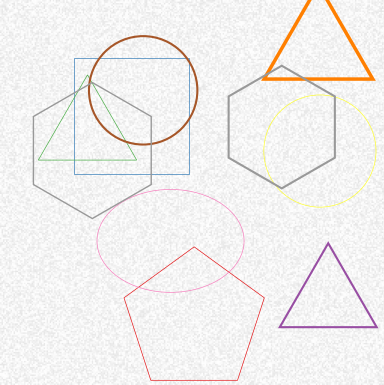[{"shape": "pentagon", "thickness": 0.5, "radius": 0.96, "center": [0.504, 0.167]}, {"shape": "square", "thickness": 0.5, "radius": 0.75, "center": [0.341, 0.699]}, {"shape": "triangle", "thickness": 0.5, "radius": 0.74, "center": [0.227, 0.658]}, {"shape": "triangle", "thickness": 1.5, "radius": 0.73, "center": [0.853, 0.223]}, {"shape": "triangle", "thickness": 2.5, "radius": 0.82, "center": [0.827, 0.876]}, {"shape": "circle", "thickness": 0.5, "radius": 0.73, "center": [0.831, 0.608]}, {"shape": "circle", "thickness": 1.5, "radius": 0.7, "center": [0.372, 0.765]}, {"shape": "oval", "thickness": 0.5, "radius": 0.96, "center": [0.443, 0.374]}, {"shape": "hexagon", "thickness": 1.5, "radius": 0.8, "center": [0.732, 0.67]}, {"shape": "hexagon", "thickness": 1, "radius": 0.88, "center": [0.24, 0.609]}]